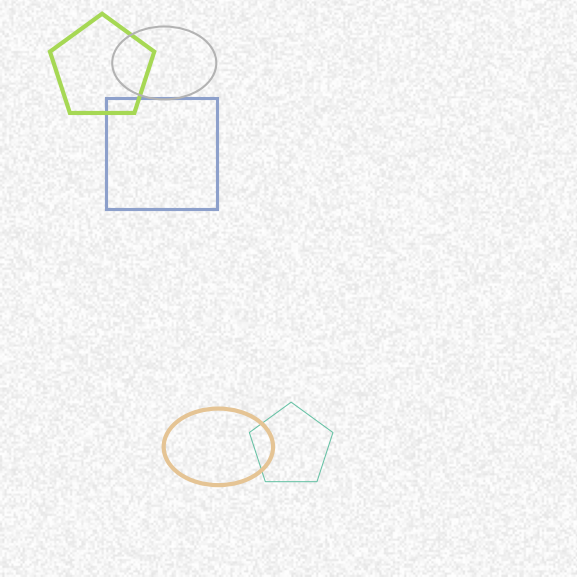[{"shape": "pentagon", "thickness": 0.5, "radius": 0.38, "center": [0.504, 0.227]}, {"shape": "square", "thickness": 1.5, "radius": 0.48, "center": [0.28, 0.733]}, {"shape": "pentagon", "thickness": 2, "radius": 0.47, "center": [0.177, 0.88]}, {"shape": "oval", "thickness": 2, "radius": 0.47, "center": [0.378, 0.225]}, {"shape": "oval", "thickness": 1, "radius": 0.45, "center": [0.284, 0.89]}]